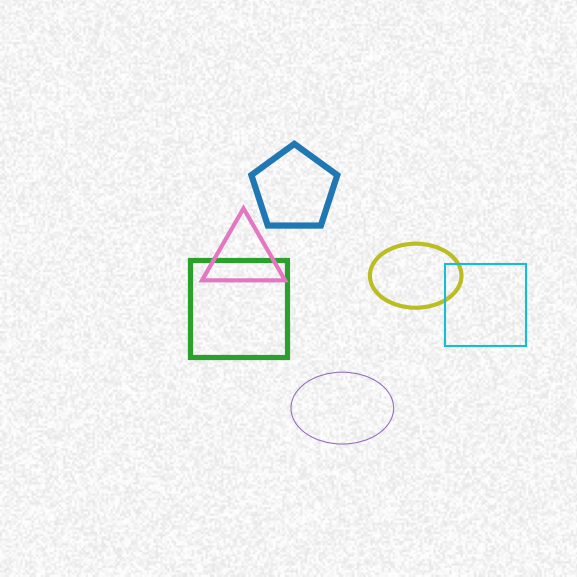[{"shape": "pentagon", "thickness": 3, "radius": 0.39, "center": [0.51, 0.672]}, {"shape": "square", "thickness": 2.5, "radius": 0.42, "center": [0.413, 0.465]}, {"shape": "oval", "thickness": 0.5, "radius": 0.44, "center": [0.593, 0.292]}, {"shape": "triangle", "thickness": 2, "radius": 0.42, "center": [0.422, 0.555]}, {"shape": "oval", "thickness": 2, "radius": 0.4, "center": [0.72, 0.522]}, {"shape": "square", "thickness": 1, "radius": 0.35, "center": [0.841, 0.471]}]